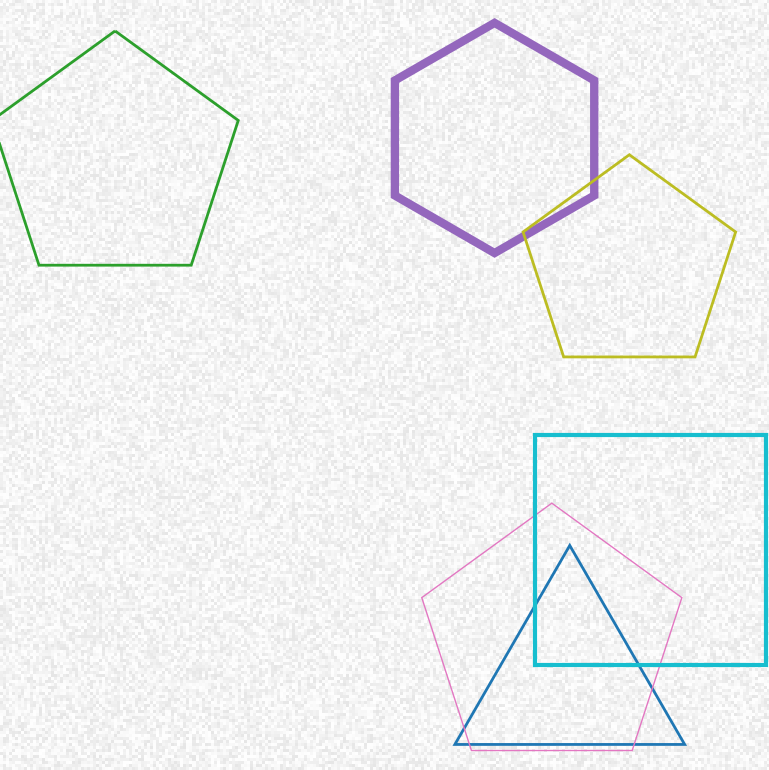[{"shape": "triangle", "thickness": 1, "radius": 0.86, "center": [0.74, 0.119]}, {"shape": "pentagon", "thickness": 1, "radius": 0.84, "center": [0.149, 0.792]}, {"shape": "hexagon", "thickness": 3, "radius": 0.75, "center": [0.642, 0.821]}, {"shape": "pentagon", "thickness": 0.5, "radius": 0.89, "center": [0.717, 0.169]}, {"shape": "pentagon", "thickness": 1, "radius": 0.73, "center": [0.817, 0.654]}, {"shape": "square", "thickness": 1.5, "radius": 0.75, "center": [0.845, 0.286]}]